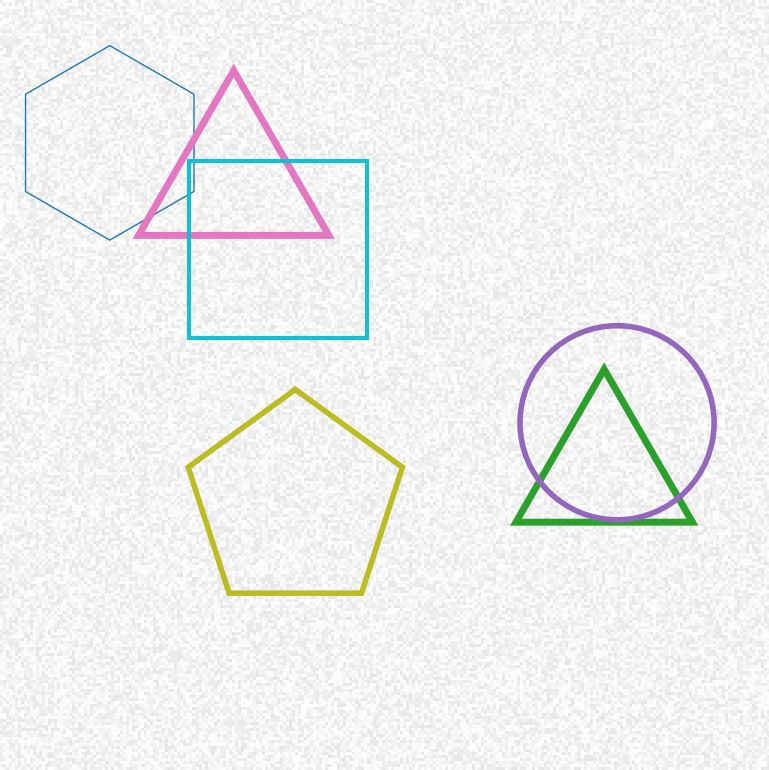[{"shape": "hexagon", "thickness": 0.5, "radius": 0.63, "center": [0.143, 0.814]}, {"shape": "triangle", "thickness": 2.5, "radius": 0.66, "center": [0.785, 0.388]}, {"shape": "circle", "thickness": 2, "radius": 0.63, "center": [0.801, 0.451]}, {"shape": "triangle", "thickness": 2.5, "radius": 0.71, "center": [0.304, 0.766]}, {"shape": "pentagon", "thickness": 2, "radius": 0.73, "center": [0.384, 0.348]}, {"shape": "square", "thickness": 1.5, "radius": 0.58, "center": [0.361, 0.676]}]